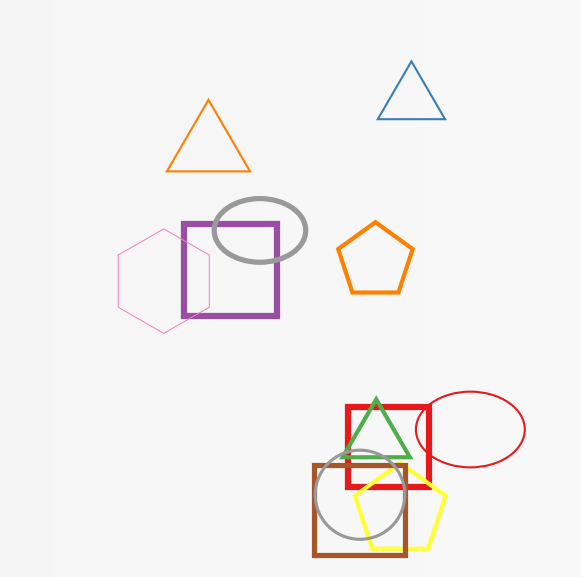[{"shape": "oval", "thickness": 1, "radius": 0.47, "center": [0.809, 0.255]}, {"shape": "square", "thickness": 3, "radius": 0.35, "center": [0.669, 0.225]}, {"shape": "triangle", "thickness": 1, "radius": 0.33, "center": [0.708, 0.826]}, {"shape": "triangle", "thickness": 2, "radius": 0.33, "center": [0.647, 0.241]}, {"shape": "square", "thickness": 3, "radius": 0.4, "center": [0.397, 0.532]}, {"shape": "pentagon", "thickness": 2, "radius": 0.34, "center": [0.646, 0.547]}, {"shape": "triangle", "thickness": 1, "radius": 0.41, "center": [0.359, 0.744]}, {"shape": "pentagon", "thickness": 2, "radius": 0.41, "center": [0.689, 0.115]}, {"shape": "square", "thickness": 2.5, "radius": 0.39, "center": [0.619, 0.116]}, {"shape": "hexagon", "thickness": 0.5, "radius": 0.45, "center": [0.282, 0.512]}, {"shape": "circle", "thickness": 1.5, "radius": 0.39, "center": [0.619, 0.142]}, {"shape": "oval", "thickness": 2.5, "radius": 0.39, "center": [0.447, 0.6]}]